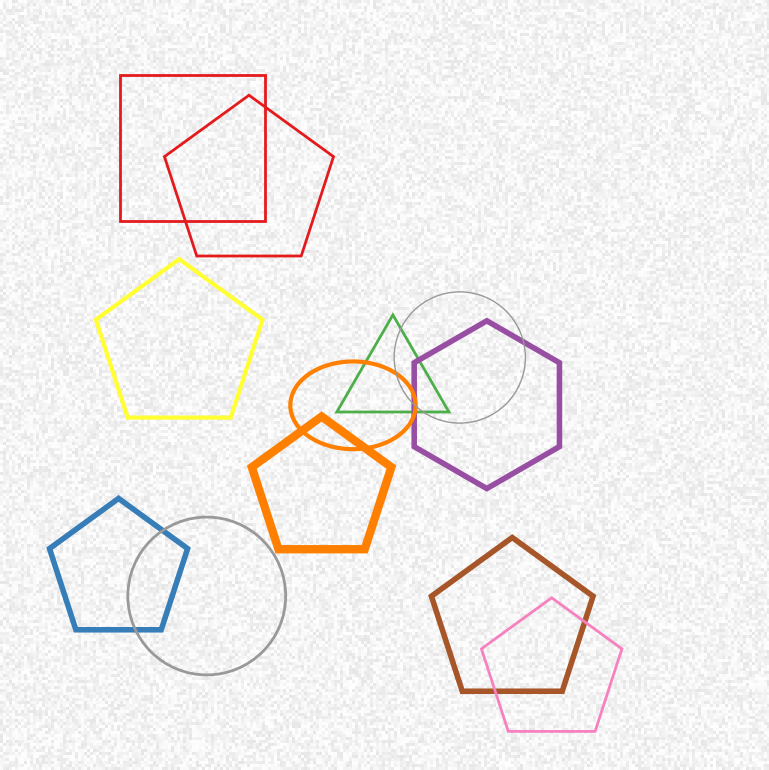[{"shape": "square", "thickness": 1, "radius": 0.47, "center": [0.25, 0.808]}, {"shape": "pentagon", "thickness": 1, "radius": 0.58, "center": [0.323, 0.761]}, {"shape": "pentagon", "thickness": 2, "radius": 0.47, "center": [0.154, 0.258]}, {"shape": "triangle", "thickness": 1, "radius": 0.42, "center": [0.51, 0.507]}, {"shape": "hexagon", "thickness": 2, "radius": 0.54, "center": [0.632, 0.474]}, {"shape": "pentagon", "thickness": 3, "radius": 0.48, "center": [0.418, 0.364]}, {"shape": "oval", "thickness": 1.5, "radius": 0.41, "center": [0.458, 0.474]}, {"shape": "pentagon", "thickness": 1.5, "radius": 0.57, "center": [0.233, 0.55]}, {"shape": "pentagon", "thickness": 2, "radius": 0.55, "center": [0.665, 0.192]}, {"shape": "pentagon", "thickness": 1, "radius": 0.48, "center": [0.716, 0.128]}, {"shape": "circle", "thickness": 0.5, "radius": 0.43, "center": [0.597, 0.536]}, {"shape": "circle", "thickness": 1, "radius": 0.51, "center": [0.269, 0.226]}]